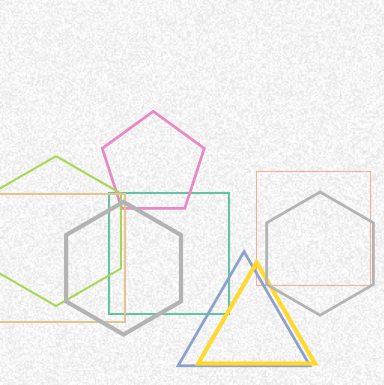[{"shape": "square", "thickness": 1.5, "radius": 0.78, "center": [0.438, 0.342]}, {"shape": "square", "thickness": 0.5, "radius": 0.74, "center": [0.813, 0.407]}, {"shape": "triangle", "thickness": 2, "radius": 0.99, "center": [0.634, 0.149]}, {"shape": "pentagon", "thickness": 2, "radius": 0.7, "center": [0.398, 0.572]}, {"shape": "hexagon", "thickness": 1.5, "radius": 0.97, "center": [0.146, 0.4]}, {"shape": "triangle", "thickness": 3, "radius": 0.88, "center": [0.667, 0.143]}, {"shape": "square", "thickness": 1.5, "radius": 0.83, "center": [0.159, 0.33]}, {"shape": "hexagon", "thickness": 2, "radius": 0.8, "center": [0.831, 0.341]}, {"shape": "hexagon", "thickness": 3, "radius": 0.86, "center": [0.321, 0.303]}]